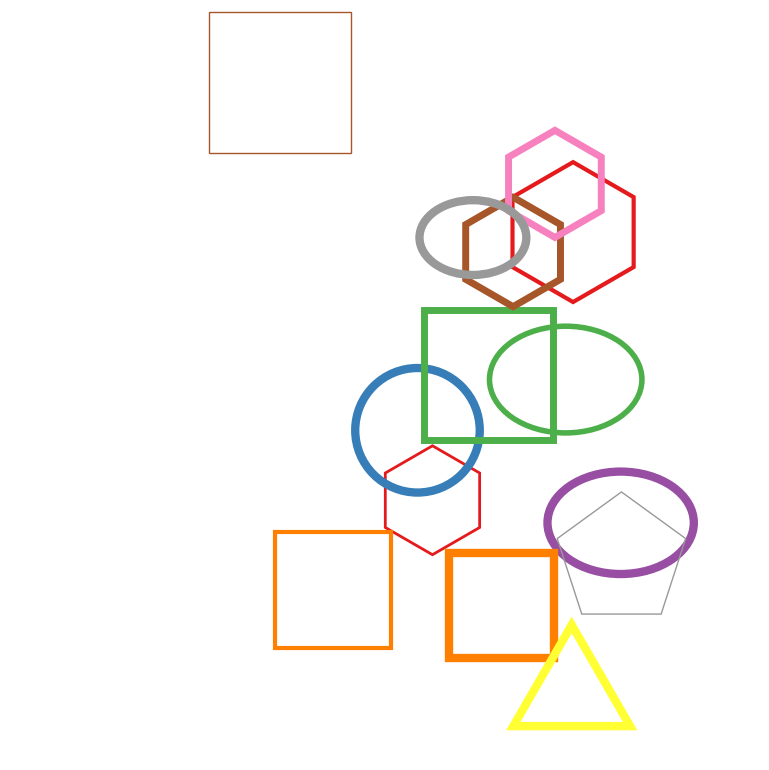[{"shape": "hexagon", "thickness": 1, "radius": 0.35, "center": [0.562, 0.35]}, {"shape": "hexagon", "thickness": 1.5, "radius": 0.45, "center": [0.744, 0.699]}, {"shape": "circle", "thickness": 3, "radius": 0.4, "center": [0.542, 0.441]}, {"shape": "square", "thickness": 2.5, "radius": 0.42, "center": [0.634, 0.513]}, {"shape": "oval", "thickness": 2, "radius": 0.49, "center": [0.735, 0.507]}, {"shape": "oval", "thickness": 3, "radius": 0.48, "center": [0.806, 0.321]}, {"shape": "square", "thickness": 3, "radius": 0.34, "center": [0.651, 0.213]}, {"shape": "square", "thickness": 1.5, "radius": 0.38, "center": [0.432, 0.234]}, {"shape": "triangle", "thickness": 3, "radius": 0.44, "center": [0.742, 0.101]}, {"shape": "square", "thickness": 0.5, "radius": 0.46, "center": [0.363, 0.893]}, {"shape": "hexagon", "thickness": 2.5, "radius": 0.36, "center": [0.666, 0.673]}, {"shape": "hexagon", "thickness": 2.5, "radius": 0.35, "center": [0.721, 0.761]}, {"shape": "pentagon", "thickness": 0.5, "radius": 0.44, "center": [0.807, 0.273]}, {"shape": "oval", "thickness": 3, "radius": 0.35, "center": [0.614, 0.691]}]